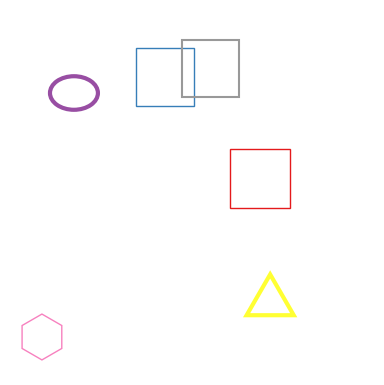[{"shape": "square", "thickness": 1, "radius": 0.39, "center": [0.675, 0.536]}, {"shape": "square", "thickness": 1, "radius": 0.38, "center": [0.429, 0.8]}, {"shape": "oval", "thickness": 3, "radius": 0.31, "center": [0.192, 0.758]}, {"shape": "triangle", "thickness": 3, "radius": 0.35, "center": [0.702, 0.217]}, {"shape": "hexagon", "thickness": 1, "radius": 0.3, "center": [0.109, 0.125]}, {"shape": "square", "thickness": 1.5, "radius": 0.37, "center": [0.547, 0.821]}]